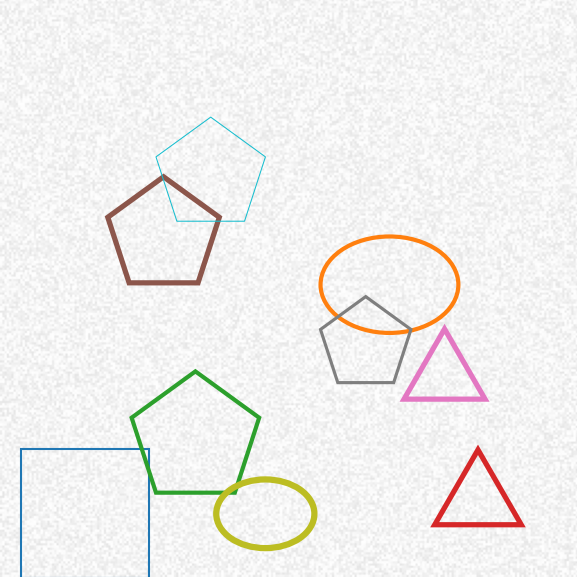[{"shape": "square", "thickness": 1, "radius": 0.56, "center": [0.148, 0.11]}, {"shape": "oval", "thickness": 2, "radius": 0.6, "center": [0.674, 0.506]}, {"shape": "pentagon", "thickness": 2, "radius": 0.58, "center": [0.338, 0.24]}, {"shape": "triangle", "thickness": 2.5, "radius": 0.43, "center": [0.828, 0.134]}, {"shape": "pentagon", "thickness": 2.5, "radius": 0.51, "center": [0.283, 0.591]}, {"shape": "triangle", "thickness": 2.5, "radius": 0.41, "center": [0.77, 0.348]}, {"shape": "pentagon", "thickness": 1.5, "radius": 0.41, "center": [0.633, 0.403]}, {"shape": "oval", "thickness": 3, "radius": 0.42, "center": [0.459, 0.109]}, {"shape": "pentagon", "thickness": 0.5, "radius": 0.5, "center": [0.365, 0.697]}]